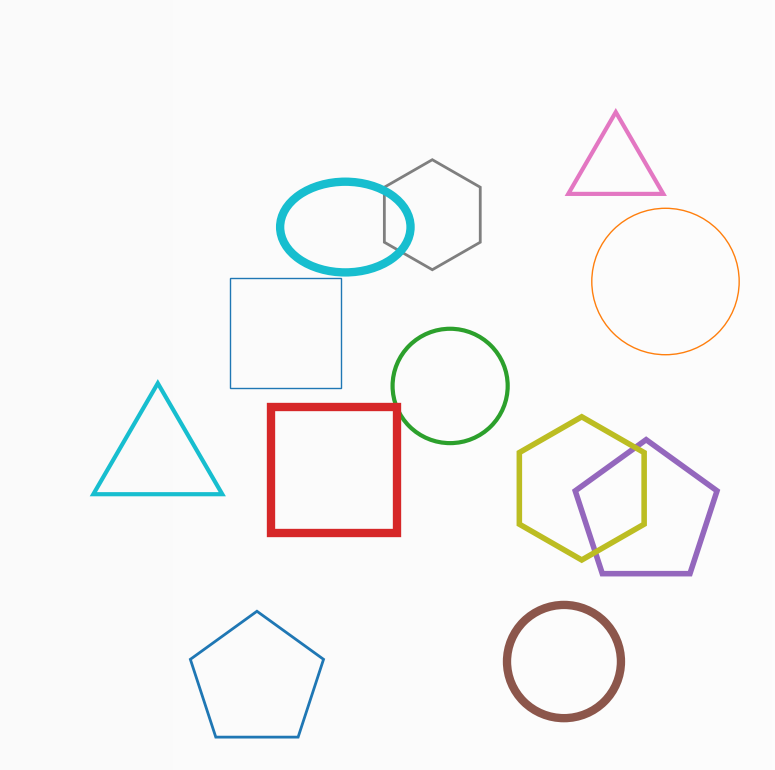[{"shape": "square", "thickness": 0.5, "radius": 0.36, "center": [0.368, 0.568]}, {"shape": "pentagon", "thickness": 1, "radius": 0.45, "center": [0.332, 0.116]}, {"shape": "circle", "thickness": 0.5, "radius": 0.48, "center": [0.859, 0.634]}, {"shape": "circle", "thickness": 1.5, "radius": 0.37, "center": [0.581, 0.499]}, {"shape": "square", "thickness": 3, "radius": 0.41, "center": [0.431, 0.39]}, {"shape": "pentagon", "thickness": 2, "radius": 0.48, "center": [0.834, 0.333]}, {"shape": "circle", "thickness": 3, "radius": 0.37, "center": [0.728, 0.141]}, {"shape": "triangle", "thickness": 1.5, "radius": 0.35, "center": [0.795, 0.784]}, {"shape": "hexagon", "thickness": 1, "radius": 0.36, "center": [0.558, 0.721]}, {"shape": "hexagon", "thickness": 2, "radius": 0.46, "center": [0.751, 0.366]}, {"shape": "triangle", "thickness": 1.5, "radius": 0.48, "center": [0.204, 0.406]}, {"shape": "oval", "thickness": 3, "radius": 0.42, "center": [0.446, 0.705]}]